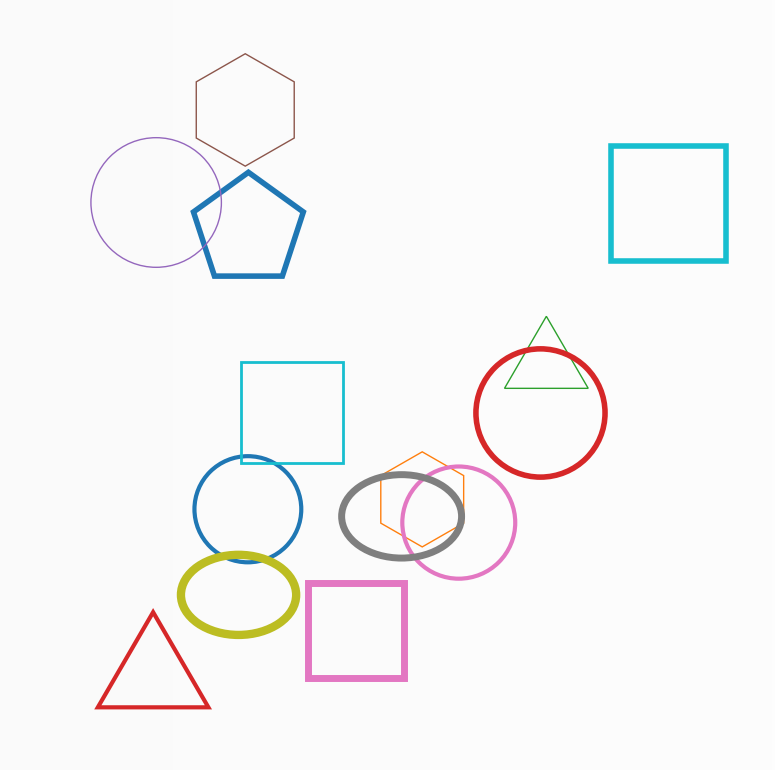[{"shape": "circle", "thickness": 1.5, "radius": 0.34, "center": [0.32, 0.339]}, {"shape": "pentagon", "thickness": 2, "radius": 0.37, "center": [0.321, 0.702]}, {"shape": "hexagon", "thickness": 0.5, "radius": 0.31, "center": [0.545, 0.351]}, {"shape": "triangle", "thickness": 0.5, "radius": 0.31, "center": [0.705, 0.527]}, {"shape": "triangle", "thickness": 1.5, "radius": 0.41, "center": [0.198, 0.123]}, {"shape": "circle", "thickness": 2, "radius": 0.42, "center": [0.697, 0.464]}, {"shape": "circle", "thickness": 0.5, "radius": 0.42, "center": [0.201, 0.737]}, {"shape": "hexagon", "thickness": 0.5, "radius": 0.36, "center": [0.316, 0.857]}, {"shape": "circle", "thickness": 1.5, "radius": 0.36, "center": [0.592, 0.321]}, {"shape": "square", "thickness": 2.5, "radius": 0.31, "center": [0.46, 0.181]}, {"shape": "oval", "thickness": 2.5, "radius": 0.39, "center": [0.518, 0.329]}, {"shape": "oval", "thickness": 3, "radius": 0.37, "center": [0.308, 0.227]}, {"shape": "square", "thickness": 1, "radius": 0.33, "center": [0.376, 0.464]}, {"shape": "square", "thickness": 2, "radius": 0.37, "center": [0.863, 0.736]}]